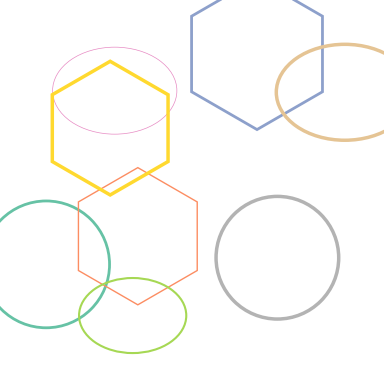[{"shape": "circle", "thickness": 2, "radius": 0.82, "center": [0.12, 0.313]}, {"shape": "hexagon", "thickness": 1, "radius": 0.89, "center": [0.358, 0.386]}, {"shape": "hexagon", "thickness": 2, "radius": 0.98, "center": [0.668, 0.86]}, {"shape": "oval", "thickness": 0.5, "radius": 0.81, "center": [0.298, 0.765]}, {"shape": "oval", "thickness": 1.5, "radius": 0.7, "center": [0.345, 0.18]}, {"shape": "hexagon", "thickness": 2.5, "radius": 0.87, "center": [0.286, 0.667]}, {"shape": "oval", "thickness": 2.5, "radius": 0.89, "center": [0.896, 0.76]}, {"shape": "circle", "thickness": 2.5, "radius": 0.8, "center": [0.72, 0.331]}]